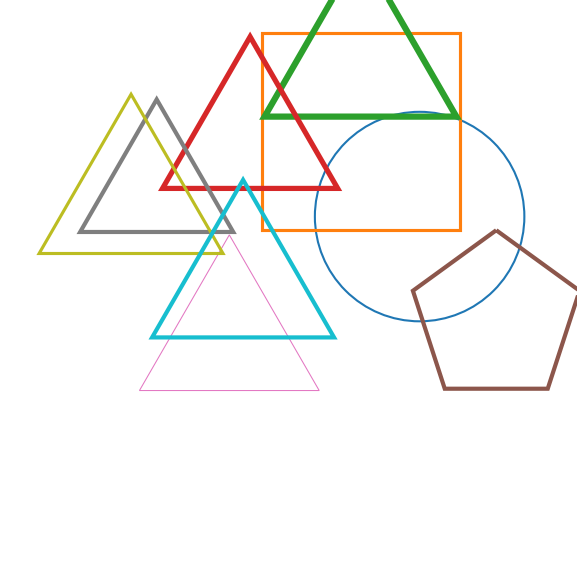[{"shape": "circle", "thickness": 1, "radius": 0.91, "center": [0.727, 0.624]}, {"shape": "square", "thickness": 1.5, "radius": 0.86, "center": [0.626, 0.772]}, {"shape": "triangle", "thickness": 3, "radius": 0.96, "center": [0.624, 0.893]}, {"shape": "triangle", "thickness": 2.5, "radius": 0.88, "center": [0.433, 0.76]}, {"shape": "pentagon", "thickness": 2, "radius": 0.76, "center": [0.859, 0.449]}, {"shape": "triangle", "thickness": 0.5, "radius": 0.9, "center": [0.397, 0.413]}, {"shape": "triangle", "thickness": 2, "radius": 0.77, "center": [0.271, 0.674]}, {"shape": "triangle", "thickness": 1.5, "radius": 0.92, "center": [0.227, 0.652]}, {"shape": "triangle", "thickness": 2, "radius": 0.91, "center": [0.421, 0.506]}]